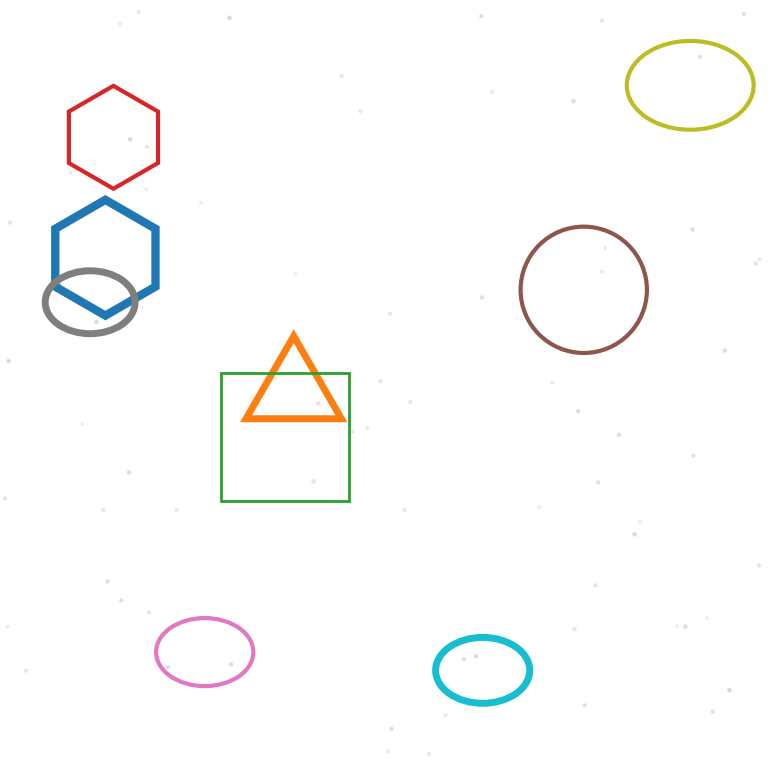[{"shape": "hexagon", "thickness": 3, "radius": 0.38, "center": [0.137, 0.665]}, {"shape": "triangle", "thickness": 2.5, "radius": 0.36, "center": [0.381, 0.492]}, {"shape": "square", "thickness": 1, "radius": 0.42, "center": [0.37, 0.433]}, {"shape": "hexagon", "thickness": 1.5, "radius": 0.33, "center": [0.147, 0.822]}, {"shape": "circle", "thickness": 1.5, "radius": 0.41, "center": [0.758, 0.624]}, {"shape": "oval", "thickness": 1.5, "radius": 0.32, "center": [0.266, 0.153]}, {"shape": "oval", "thickness": 2.5, "radius": 0.29, "center": [0.117, 0.607]}, {"shape": "oval", "thickness": 1.5, "radius": 0.41, "center": [0.896, 0.889]}, {"shape": "oval", "thickness": 2.5, "radius": 0.31, "center": [0.627, 0.129]}]